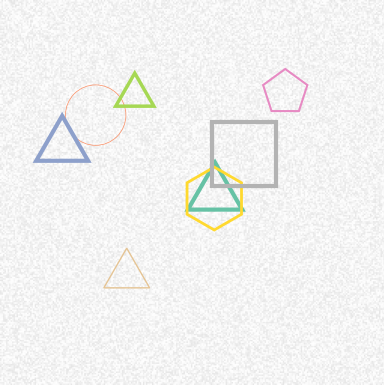[{"shape": "triangle", "thickness": 3, "radius": 0.41, "center": [0.559, 0.496]}, {"shape": "circle", "thickness": 0.5, "radius": 0.39, "center": [0.249, 0.701]}, {"shape": "triangle", "thickness": 3, "radius": 0.39, "center": [0.161, 0.621]}, {"shape": "pentagon", "thickness": 1.5, "radius": 0.3, "center": [0.741, 0.76]}, {"shape": "triangle", "thickness": 2.5, "radius": 0.29, "center": [0.35, 0.753]}, {"shape": "hexagon", "thickness": 2, "radius": 0.41, "center": [0.557, 0.484]}, {"shape": "triangle", "thickness": 1, "radius": 0.34, "center": [0.329, 0.287]}, {"shape": "square", "thickness": 3, "radius": 0.42, "center": [0.634, 0.6]}]